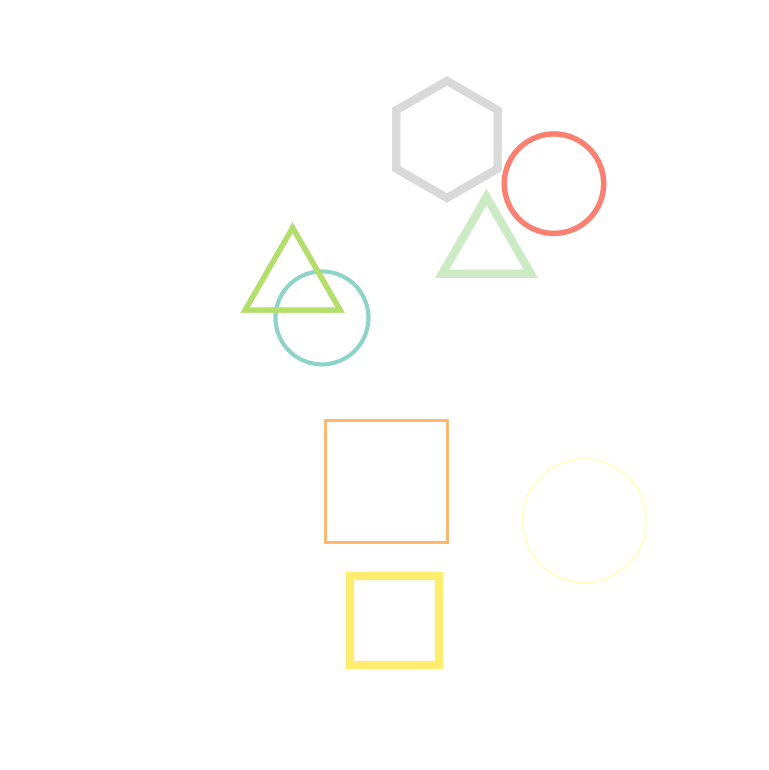[{"shape": "circle", "thickness": 1.5, "radius": 0.3, "center": [0.418, 0.587]}, {"shape": "circle", "thickness": 0.5, "radius": 0.4, "center": [0.759, 0.324]}, {"shape": "circle", "thickness": 2, "radius": 0.32, "center": [0.719, 0.761]}, {"shape": "square", "thickness": 1, "radius": 0.4, "center": [0.501, 0.375]}, {"shape": "triangle", "thickness": 2, "radius": 0.36, "center": [0.38, 0.633]}, {"shape": "hexagon", "thickness": 3, "radius": 0.38, "center": [0.58, 0.819]}, {"shape": "triangle", "thickness": 3, "radius": 0.33, "center": [0.632, 0.678]}, {"shape": "square", "thickness": 3, "radius": 0.29, "center": [0.512, 0.194]}]